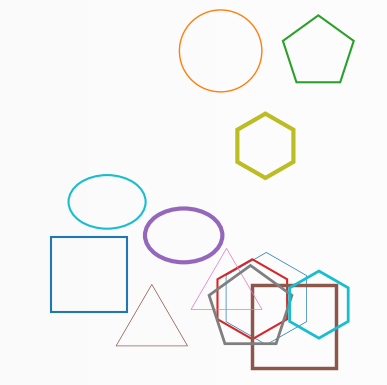[{"shape": "square", "thickness": 1.5, "radius": 0.49, "center": [0.23, 0.287]}, {"shape": "hexagon", "thickness": 0.5, "radius": 0.6, "center": [0.687, 0.224]}, {"shape": "circle", "thickness": 1, "radius": 0.53, "center": [0.569, 0.868]}, {"shape": "pentagon", "thickness": 1.5, "radius": 0.48, "center": [0.821, 0.864]}, {"shape": "hexagon", "thickness": 1.5, "radius": 0.52, "center": [0.651, 0.223]}, {"shape": "oval", "thickness": 3, "radius": 0.5, "center": [0.474, 0.389]}, {"shape": "triangle", "thickness": 0.5, "radius": 0.53, "center": [0.392, 0.155]}, {"shape": "square", "thickness": 2.5, "radius": 0.54, "center": [0.758, 0.152]}, {"shape": "triangle", "thickness": 0.5, "radius": 0.53, "center": [0.585, 0.249]}, {"shape": "pentagon", "thickness": 2, "radius": 0.56, "center": [0.646, 0.198]}, {"shape": "hexagon", "thickness": 3, "radius": 0.42, "center": [0.685, 0.621]}, {"shape": "hexagon", "thickness": 2, "radius": 0.44, "center": [0.823, 0.209]}, {"shape": "oval", "thickness": 1.5, "radius": 0.5, "center": [0.276, 0.476]}]